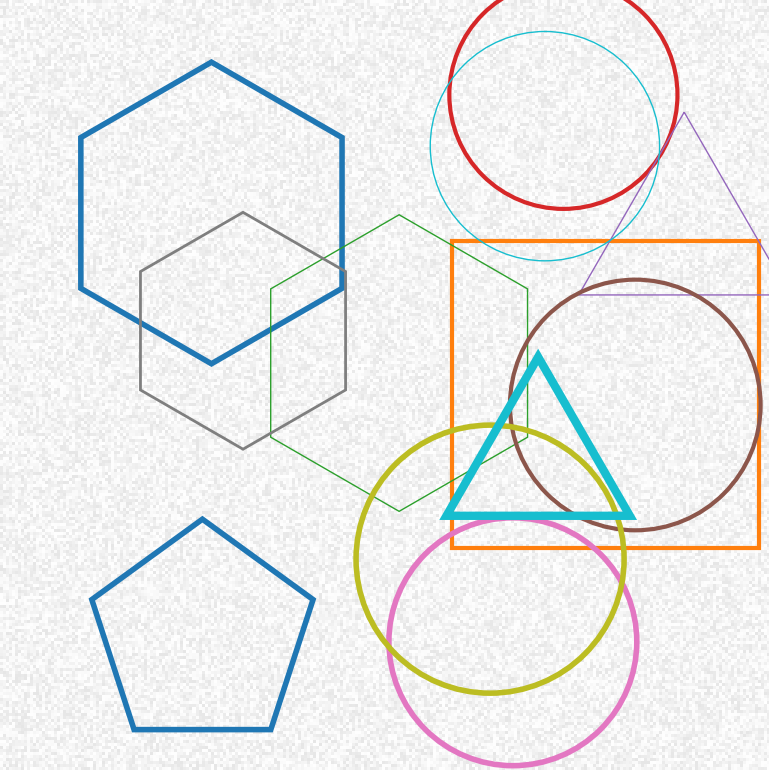[{"shape": "hexagon", "thickness": 2, "radius": 0.98, "center": [0.275, 0.723]}, {"shape": "pentagon", "thickness": 2, "radius": 0.76, "center": [0.263, 0.175]}, {"shape": "square", "thickness": 1.5, "radius": 1.0, "center": [0.786, 0.488]}, {"shape": "hexagon", "thickness": 0.5, "radius": 0.96, "center": [0.518, 0.529]}, {"shape": "circle", "thickness": 1.5, "radius": 0.74, "center": [0.732, 0.877]}, {"shape": "triangle", "thickness": 0.5, "radius": 0.79, "center": [0.889, 0.696]}, {"shape": "circle", "thickness": 1.5, "radius": 0.81, "center": [0.825, 0.474]}, {"shape": "circle", "thickness": 2, "radius": 0.8, "center": [0.666, 0.167]}, {"shape": "hexagon", "thickness": 1, "radius": 0.77, "center": [0.316, 0.57]}, {"shape": "circle", "thickness": 2, "radius": 0.87, "center": [0.636, 0.274]}, {"shape": "circle", "thickness": 0.5, "radius": 0.74, "center": [0.708, 0.81]}, {"shape": "triangle", "thickness": 3, "radius": 0.69, "center": [0.699, 0.399]}]